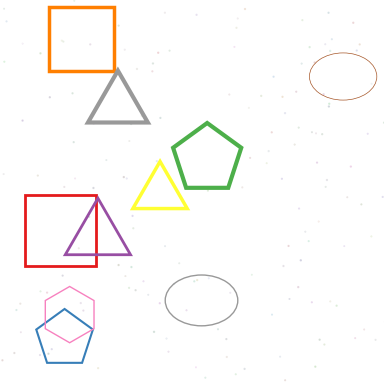[{"shape": "square", "thickness": 2, "radius": 0.46, "center": [0.156, 0.402]}, {"shape": "pentagon", "thickness": 1.5, "radius": 0.39, "center": [0.168, 0.12]}, {"shape": "pentagon", "thickness": 3, "radius": 0.47, "center": [0.538, 0.587]}, {"shape": "triangle", "thickness": 2, "radius": 0.49, "center": [0.254, 0.387]}, {"shape": "square", "thickness": 2.5, "radius": 0.42, "center": [0.212, 0.899]}, {"shape": "triangle", "thickness": 2.5, "radius": 0.41, "center": [0.416, 0.499]}, {"shape": "oval", "thickness": 0.5, "radius": 0.44, "center": [0.891, 0.801]}, {"shape": "hexagon", "thickness": 1, "radius": 0.37, "center": [0.181, 0.183]}, {"shape": "oval", "thickness": 1, "radius": 0.47, "center": [0.523, 0.22]}, {"shape": "triangle", "thickness": 3, "radius": 0.45, "center": [0.306, 0.727]}]